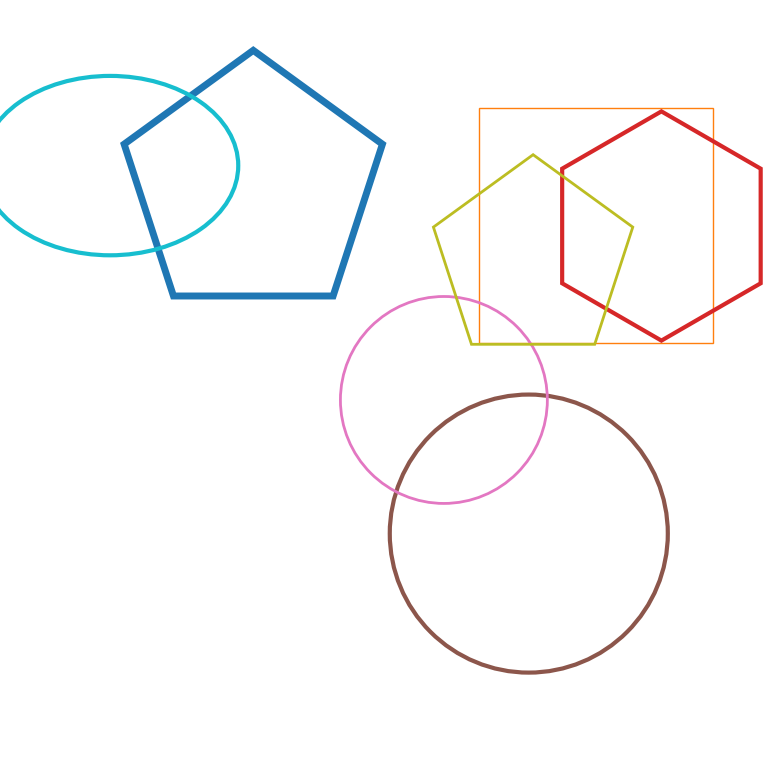[{"shape": "pentagon", "thickness": 2.5, "radius": 0.88, "center": [0.329, 0.758]}, {"shape": "square", "thickness": 0.5, "radius": 0.76, "center": [0.774, 0.707]}, {"shape": "hexagon", "thickness": 1.5, "radius": 0.74, "center": [0.859, 0.707]}, {"shape": "circle", "thickness": 1.5, "radius": 0.9, "center": [0.687, 0.307]}, {"shape": "circle", "thickness": 1, "radius": 0.67, "center": [0.576, 0.481]}, {"shape": "pentagon", "thickness": 1, "radius": 0.68, "center": [0.692, 0.663]}, {"shape": "oval", "thickness": 1.5, "radius": 0.83, "center": [0.143, 0.785]}]